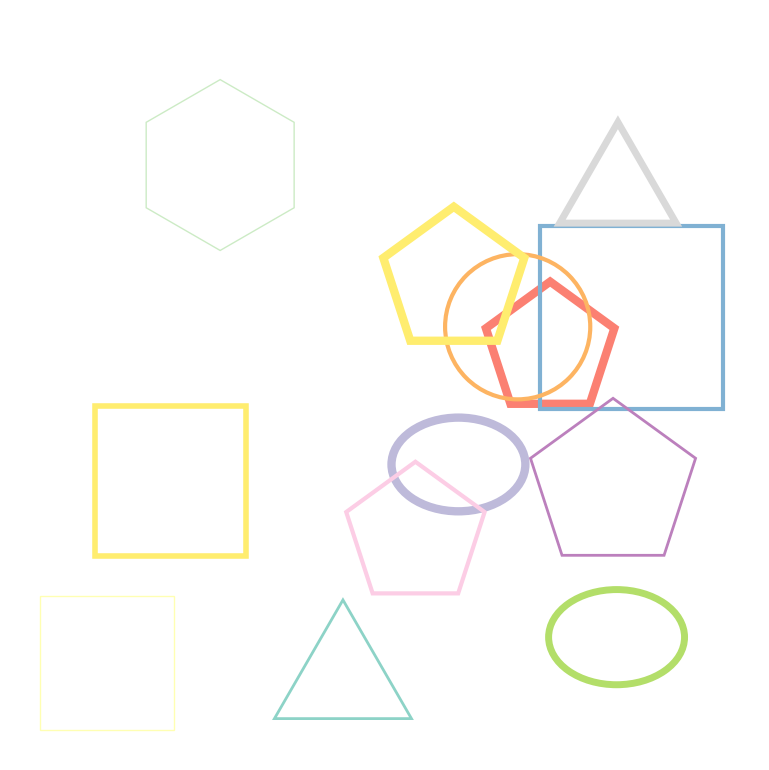[{"shape": "triangle", "thickness": 1, "radius": 0.51, "center": [0.445, 0.118]}, {"shape": "square", "thickness": 0.5, "radius": 0.44, "center": [0.139, 0.139]}, {"shape": "oval", "thickness": 3, "radius": 0.43, "center": [0.595, 0.397]}, {"shape": "pentagon", "thickness": 3, "radius": 0.44, "center": [0.714, 0.547]}, {"shape": "square", "thickness": 1.5, "radius": 0.59, "center": [0.82, 0.588]}, {"shape": "circle", "thickness": 1.5, "radius": 0.47, "center": [0.672, 0.576]}, {"shape": "oval", "thickness": 2.5, "radius": 0.44, "center": [0.801, 0.173]}, {"shape": "pentagon", "thickness": 1.5, "radius": 0.47, "center": [0.539, 0.306]}, {"shape": "triangle", "thickness": 2.5, "radius": 0.44, "center": [0.802, 0.754]}, {"shape": "pentagon", "thickness": 1, "radius": 0.56, "center": [0.796, 0.37]}, {"shape": "hexagon", "thickness": 0.5, "radius": 0.55, "center": [0.286, 0.786]}, {"shape": "square", "thickness": 2, "radius": 0.49, "center": [0.221, 0.376]}, {"shape": "pentagon", "thickness": 3, "radius": 0.48, "center": [0.589, 0.635]}]